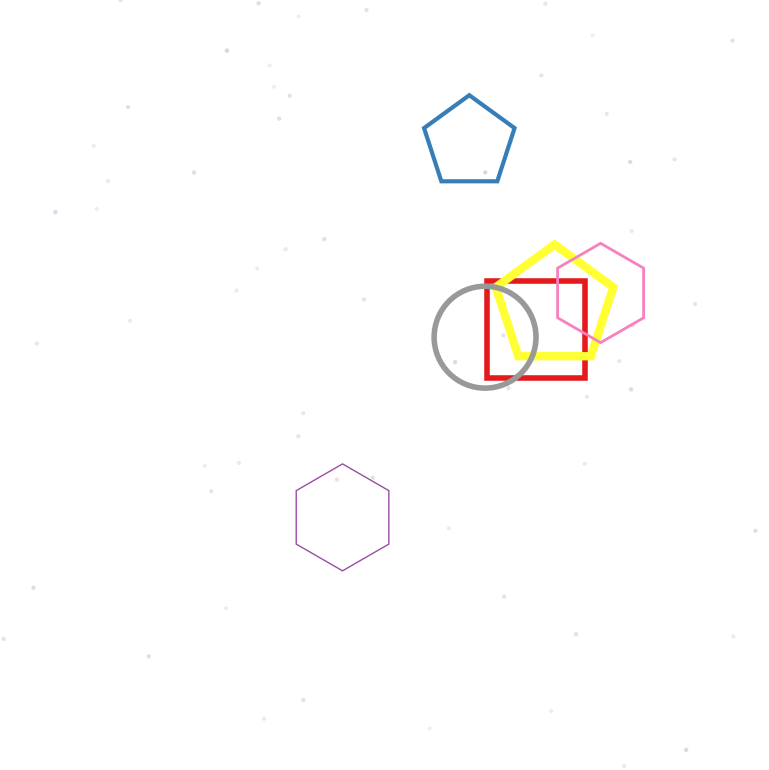[{"shape": "square", "thickness": 2, "radius": 0.32, "center": [0.696, 0.572]}, {"shape": "pentagon", "thickness": 1.5, "radius": 0.31, "center": [0.609, 0.815]}, {"shape": "hexagon", "thickness": 0.5, "radius": 0.35, "center": [0.445, 0.328]}, {"shape": "pentagon", "thickness": 3, "radius": 0.4, "center": [0.72, 0.602]}, {"shape": "hexagon", "thickness": 1, "radius": 0.32, "center": [0.78, 0.62]}, {"shape": "circle", "thickness": 2, "radius": 0.33, "center": [0.63, 0.562]}]